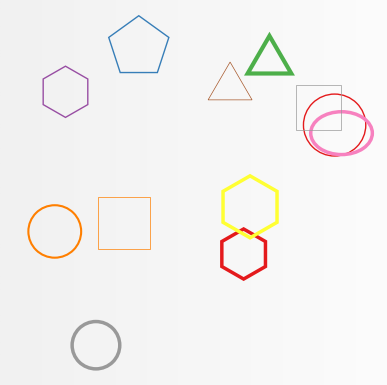[{"shape": "circle", "thickness": 1, "radius": 0.4, "center": [0.864, 0.675]}, {"shape": "hexagon", "thickness": 2.5, "radius": 0.32, "center": [0.629, 0.34]}, {"shape": "pentagon", "thickness": 1, "radius": 0.41, "center": [0.358, 0.878]}, {"shape": "triangle", "thickness": 3, "radius": 0.33, "center": [0.695, 0.842]}, {"shape": "hexagon", "thickness": 1, "radius": 0.33, "center": [0.169, 0.762]}, {"shape": "square", "thickness": 0.5, "radius": 0.34, "center": [0.32, 0.42]}, {"shape": "circle", "thickness": 1.5, "radius": 0.34, "center": [0.141, 0.399]}, {"shape": "hexagon", "thickness": 2.5, "radius": 0.4, "center": [0.645, 0.463]}, {"shape": "triangle", "thickness": 0.5, "radius": 0.33, "center": [0.594, 0.773]}, {"shape": "oval", "thickness": 2.5, "radius": 0.4, "center": [0.881, 0.654]}, {"shape": "circle", "thickness": 2.5, "radius": 0.31, "center": [0.248, 0.103]}, {"shape": "square", "thickness": 0.5, "radius": 0.29, "center": [0.822, 0.72]}]